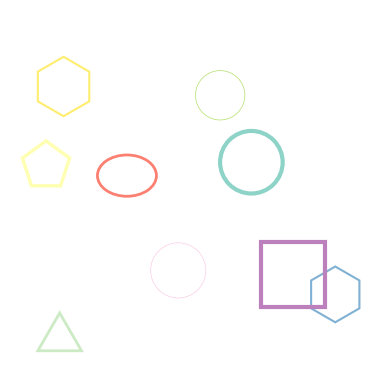[{"shape": "circle", "thickness": 3, "radius": 0.41, "center": [0.653, 0.579]}, {"shape": "pentagon", "thickness": 2.5, "radius": 0.32, "center": [0.12, 0.57]}, {"shape": "oval", "thickness": 2, "radius": 0.38, "center": [0.33, 0.544]}, {"shape": "hexagon", "thickness": 1.5, "radius": 0.36, "center": [0.871, 0.235]}, {"shape": "circle", "thickness": 0.5, "radius": 0.32, "center": [0.572, 0.753]}, {"shape": "circle", "thickness": 0.5, "radius": 0.36, "center": [0.463, 0.298]}, {"shape": "square", "thickness": 3, "radius": 0.42, "center": [0.761, 0.287]}, {"shape": "triangle", "thickness": 2, "radius": 0.33, "center": [0.155, 0.122]}, {"shape": "hexagon", "thickness": 1.5, "radius": 0.39, "center": [0.165, 0.775]}]